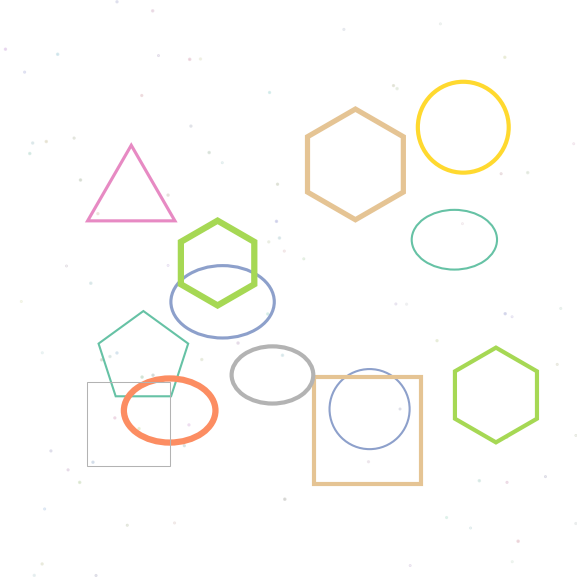[{"shape": "oval", "thickness": 1, "radius": 0.37, "center": [0.787, 0.584]}, {"shape": "pentagon", "thickness": 1, "radius": 0.41, "center": [0.248, 0.379]}, {"shape": "oval", "thickness": 3, "radius": 0.4, "center": [0.294, 0.288]}, {"shape": "oval", "thickness": 1.5, "radius": 0.45, "center": [0.385, 0.477]}, {"shape": "circle", "thickness": 1, "radius": 0.35, "center": [0.64, 0.291]}, {"shape": "triangle", "thickness": 1.5, "radius": 0.44, "center": [0.227, 0.66]}, {"shape": "hexagon", "thickness": 2, "radius": 0.41, "center": [0.859, 0.315]}, {"shape": "hexagon", "thickness": 3, "radius": 0.37, "center": [0.377, 0.544]}, {"shape": "circle", "thickness": 2, "radius": 0.39, "center": [0.802, 0.779]}, {"shape": "square", "thickness": 2, "radius": 0.46, "center": [0.636, 0.254]}, {"shape": "hexagon", "thickness": 2.5, "radius": 0.48, "center": [0.615, 0.714]}, {"shape": "square", "thickness": 0.5, "radius": 0.36, "center": [0.223, 0.265]}, {"shape": "oval", "thickness": 2, "radius": 0.35, "center": [0.472, 0.35]}]